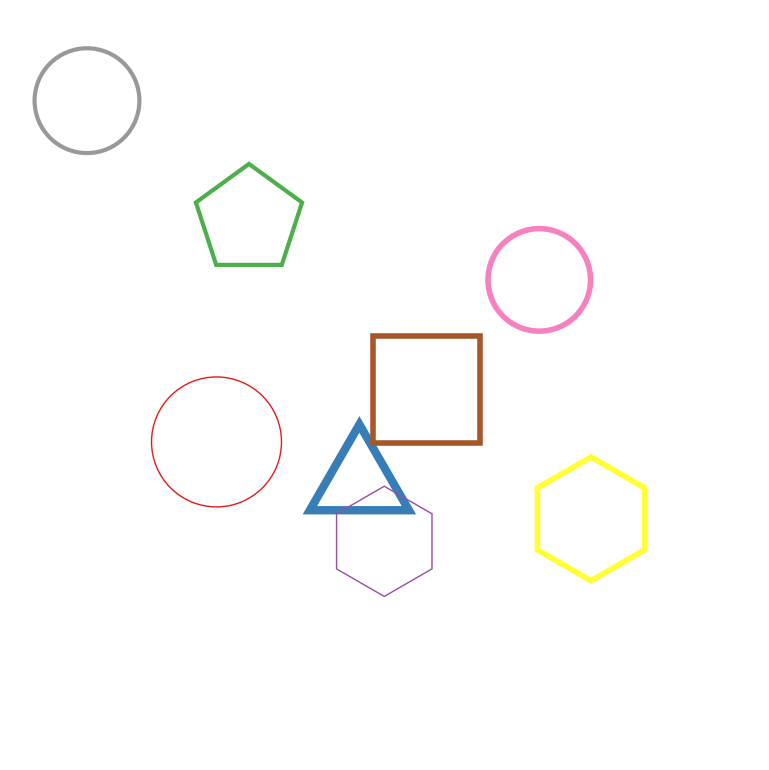[{"shape": "circle", "thickness": 0.5, "radius": 0.42, "center": [0.281, 0.426]}, {"shape": "triangle", "thickness": 3, "radius": 0.37, "center": [0.467, 0.375]}, {"shape": "pentagon", "thickness": 1.5, "radius": 0.36, "center": [0.323, 0.715]}, {"shape": "hexagon", "thickness": 0.5, "radius": 0.36, "center": [0.499, 0.297]}, {"shape": "hexagon", "thickness": 2, "radius": 0.4, "center": [0.768, 0.326]}, {"shape": "square", "thickness": 2, "radius": 0.35, "center": [0.554, 0.494]}, {"shape": "circle", "thickness": 2, "radius": 0.33, "center": [0.7, 0.637]}, {"shape": "circle", "thickness": 1.5, "radius": 0.34, "center": [0.113, 0.869]}]